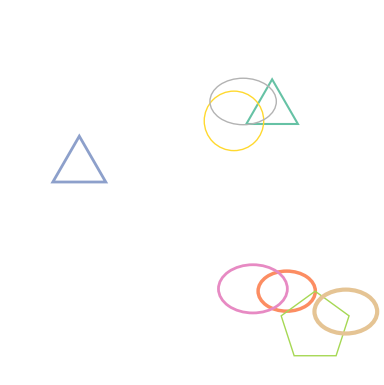[{"shape": "triangle", "thickness": 1.5, "radius": 0.39, "center": [0.707, 0.717]}, {"shape": "oval", "thickness": 2.5, "radius": 0.37, "center": [0.745, 0.244]}, {"shape": "triangle", "thickness": 2, "radius": 0.4, "center": [0.206, 0.567]}, {"shape": "oval", "thickness": 2, "radius": 0.45, "center": [0.657, 0.25]}, {"shape": "pentagon", "thickness": 1, "radius": 0.46, "center": [0.819, 0.151]}, {"shape": "circle", "thickness": 1, "radius": 0.39, "center": [0.608, 0.686]}, {"shape": "oval", "thickness": 3, "radius": 0.41, "center": [0.898, 0.191]}, {"shape": "oval", "thickness": 1, "radius": 0.43, "center": [0.631, 0.736]}]